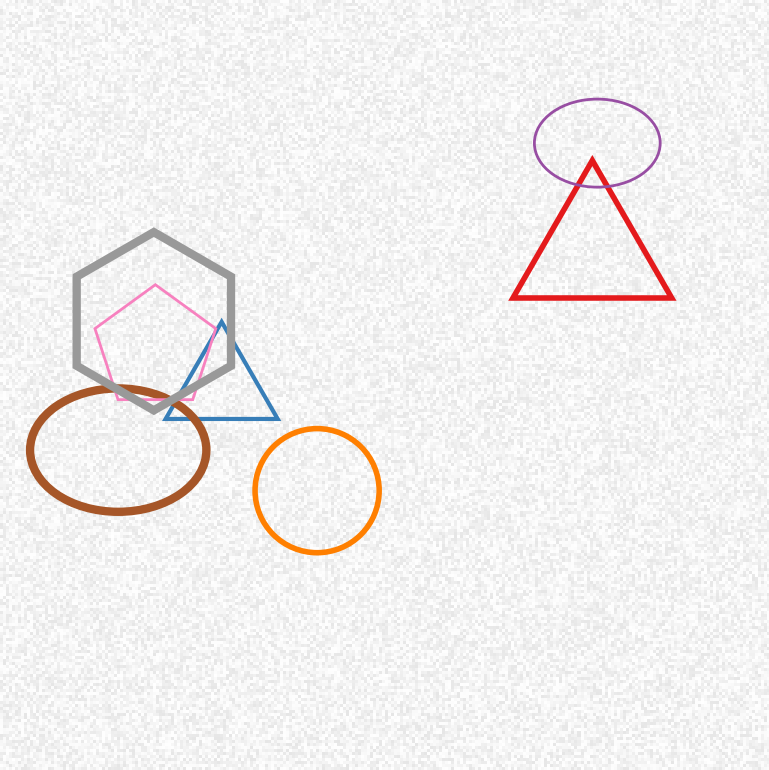[{"shape": "triangle", "thickness": 2, "radius": 0.6, "center": [0.769, 0.673]}, {"shape": "triangle", "thickness": 1.5, "radius": 0.42, "center": [0.288, 0.498]}, {"shape": "oval", "thickness": 1, "radius": 0.41, "center": [0.776, 0.814]}, {"shape": "circle", "thickness": 2, "radius": 0.4, "center": [0.412, 0.363]}, {"shape": "oval", "thickness": 3, "radius": 0.57, "center": [0.154, 0.415]}, {"shape": "pentagon", "thickness": 1, "radius": 0.41, "center": [0.202, 0.548]}, {"shape": "hexagon", "thickness": 3, "radius": 0.58, "center": [0.2, 0.583]}]